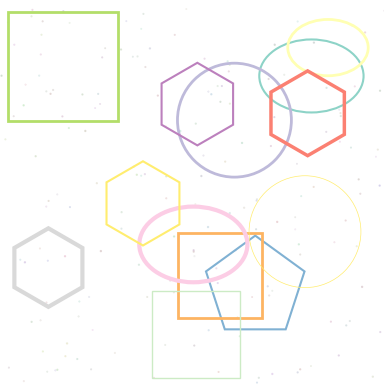[{"shape": "oval", "thickness": 1.5, "radius": 0.68, "center": [0.809, 0.803]}, {"shape": "oval", "thickness": 2, "radius": 0.52, "center": [0.852, 0.876]}, {"shape": "circle", "thickness": 2, "radius": 0.74, "center": [0.609, 0.688]}, {"shape": "hexagon", "thickness": 2.5, "radius": 0.55, "center": [0.799, 0.706]}, {"shape": "pentagon", "thickness": 1.5, "radius": 0.67, "center": [0.663, 0.253]}, {"shape": "square", "thickness": 2, "radius": 0.55, "center": [0.571, 0.284]}, {"shape": "square", "thickness": 2, "radius": 0.71, "center": [0.163, 0.827]}, {"shape": "oval", "thickness": 3, "radius": 0.7, "center": [0.502, 0.365]}, {"shape": "hexagon", "thickness": 3, "radius": 0.51, "center": [0.126, 0.305]}, {"shape": "hexagon", "thickness": 1.5, "radius": 0.54, "center": [0.513, 0.73]}, {"shape": "square", "thickness": 1, "radius": 0.57, "center": [0.509, 0.131]}, {"shape": "hexagon", "thickness": 1.5, "radius": 0.55, "center": [0.371, 0.472]}, {"shape": "circle", "thickness": 0.5, "radius": 0.73, "center": [0.792, 0.398]}]